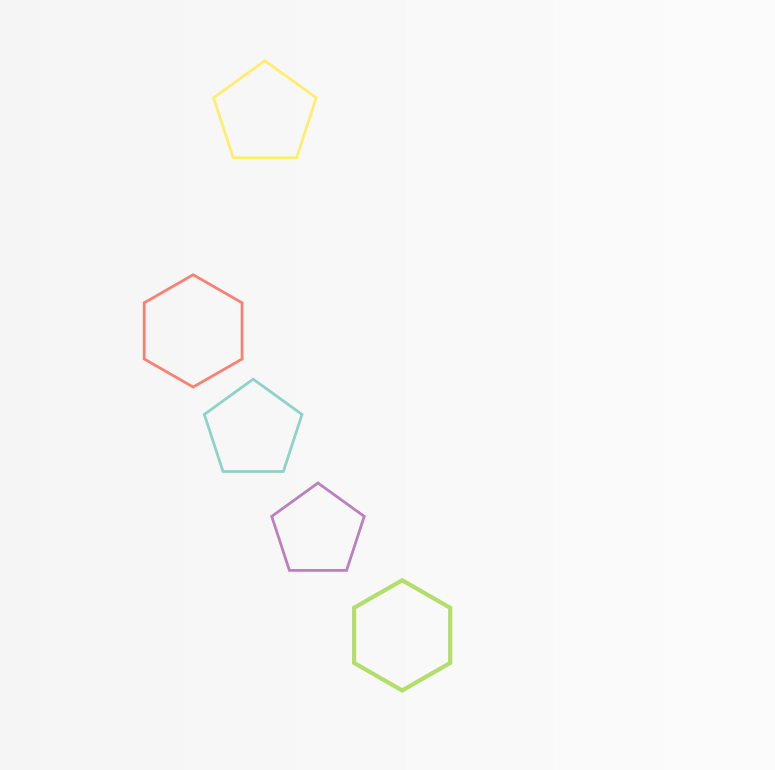[{"shape": "pentagon", "thickness": 1, "radius": 0.33, "center": [0.327, 0.441]}, {"shape": "hexagon", "thickness": 1, "radius": 0.36, "center": [0.249, 0.57]}, {"shape": "hexagon", "thickness": 1.5, "radius": 0.36, "center": [0.519, 0.175]}, {"shape": "pentagon", "thickness": 1, "radius": 0.31, "center": [0.41, 0.31]}, {"shape": "pentagon", "thickness": 1, "radius": 0.35, "center": [0.342, 0.851]}]